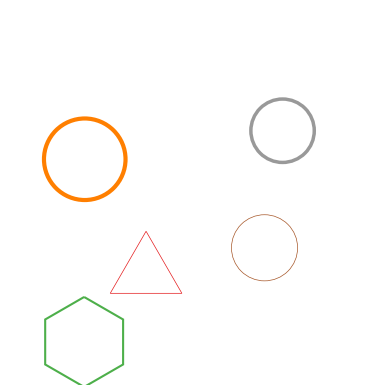[{"shape": "triangle", "thickness": 0.5, "radius": 0.54, "center": [0.379, 0.292]}, {"shape": "hexagon", "thickness": 1.5, "radius": 0.58, "center": [0.219, 0.112]}, {"shape": "circle", "thickness": 3, "radius": 0.53, "center": [0.22, 0.586]}, {"shape": "circle", "thickness": 0.5, "radius": 0.43, "center": [0.687, 0.356]}, {"shape": "circle", "thickness": 2.5, "radius": 0.41, "center": [0.734, 0.66]}]